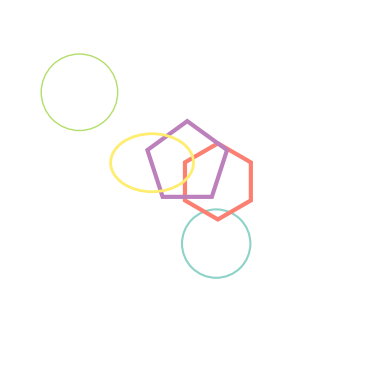[{"shape": "circle", "thickness": 1.5, "radius": 0.44, "center": [0.562, 0.367]}, {"shape": "hexagon", "thickness": 3, "radius": 0.49, "center": [0.566, 0.529]}, {"shape": "circle", "thickness": 1, "radius": 0.5, "center": [0.206, 0.76]}, {"shape": "pentagon", "thickness": 3, "radius": 0.54, "center": [0.486, 0.577]}, {"shape": "oval", "thickness": 2, "radius": 0.54, "center": [0.395, 0.577]}]